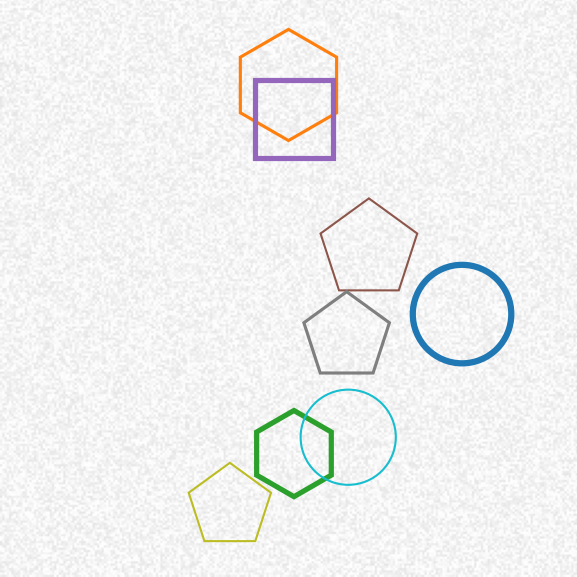[{"shape": "circle", "thickness": 3, "radius": 0.43, "center": [0.8, 0.455]}, {"shape": "hexagon", "thickness": 1.5, "radius": 0.48, "center": [0.5, 0.852]}, {"shape": "hexagon", "thickness": 2.5, "radius": 0.37, "center": [0.509, 0.214]}, {"shape": "square", "thickness": 2.5, "radius": 0.34, "center": [0.509, 0.793]}, {"shape": "pentagon", "thickness": 1, "radius": 0.44, "center": [0.639, 0.568]}, {"shape": "pentagon", "thickness": 1.5, "radius": 0.39, "center": [0.6, 0.416]}, {"shape": "pentagon", "thickness": 1, "radius": 0.37, "center": [0.398, 0.123]}, {"shape": "circle", "thickness": 1, "radius": 0.41, "center": [0.603, 0.242]}]